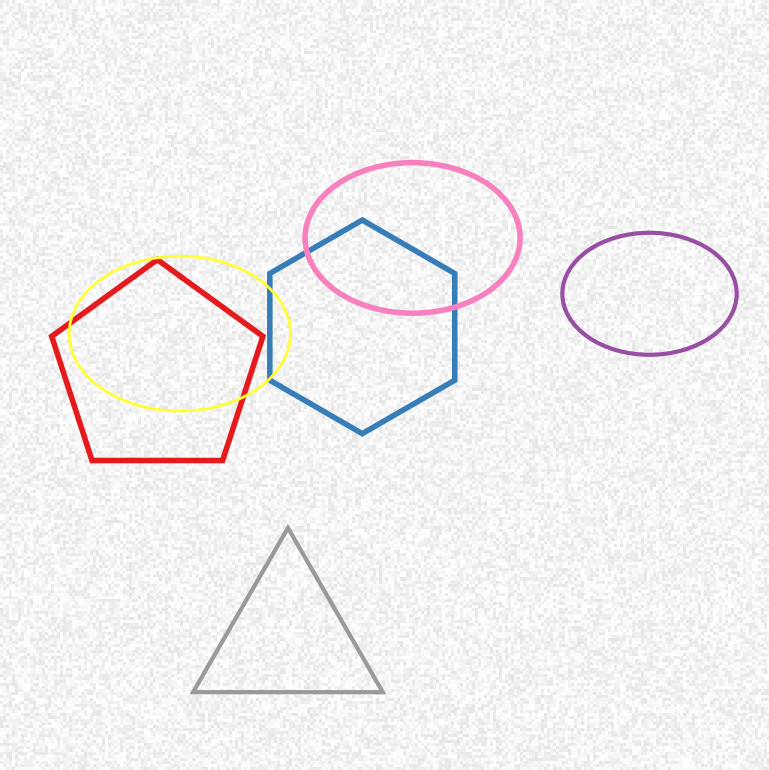[{"shape": "pentagon", "thickness": 2, "radius": 0.72, "center": [0.204, 0.519]}, {"shape": "hexagon", "thickness": 2, "radius": 0.69, "center": [0.47, 0.576]}, {"shape": "oval", "thickness": 1.5, "radius": 0.57, "center": [0.844, 0.618]}, {"shape": "oval", "thickness": 1, "radius": 0.72, "center": [0.234, 0.567]}, {"shape": "oval", "thickness": 2, "radius": 0.7, "center": [0.536, 0.691]}, {"shape": "triangle", "thickness": 1.5, "radius": 0.71, "center": [0.374, 0.172]}]